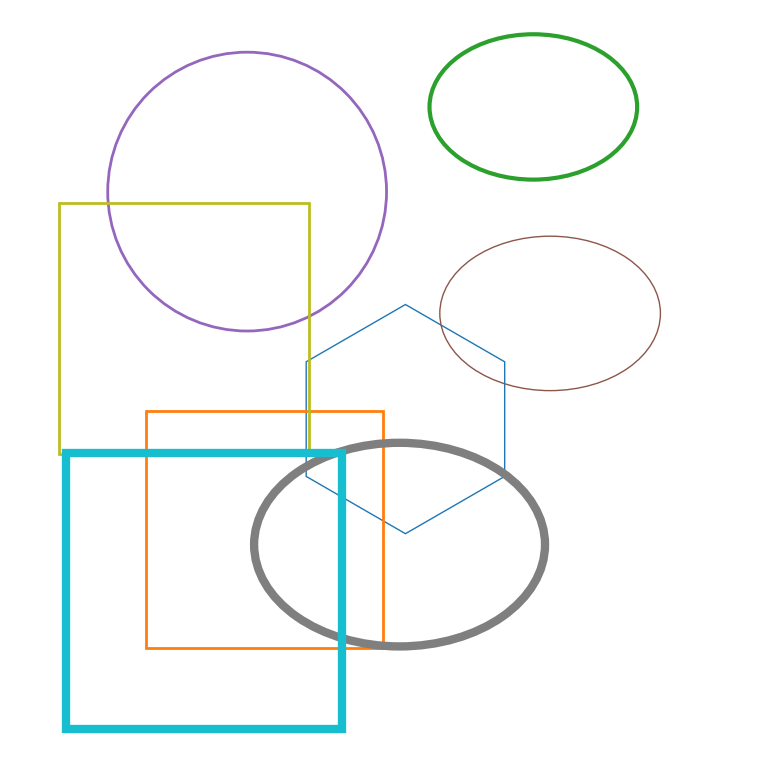[{"shape": "hexagon", "thickness": 0.5, "radius": 0.74, "center": [0.527, 0.456]}, {"shape": "square", "thickness": 1, "radius": 0.77, "center": [0.344, 0.313]}, {"shape": "oval", "thickness": 1.5, "radius": 0.67, "center": [0.693, 0.861]}, {"shape": "circle", "thickness": 1, "radius": 0.91, "center": [0.321, 0.751]}, {"shape": "oval", "thickness": 0.5, "radius": 0.72, "center": [0.714, 0.593]}, {"shape": "oval", "thickness": 3, "radius": 0.94, "center": [0.519, 0.293]}, {"shape": "square", "thickness": 1, "radius": 0.81, "center": [0.239, 0.574]}, {"shape": "square", "thickness": 3, "radius": 0.9, "center": [0.265, 0.233]}]